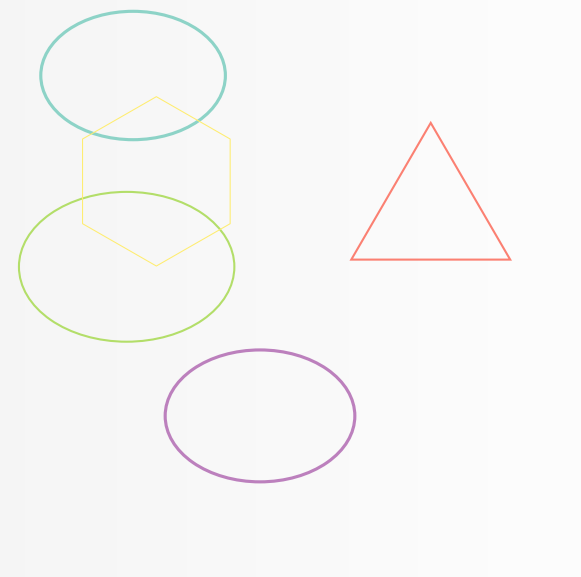[{"shape": "oval", "thickness": 1.5, "radius": 0.79, "center": [0.229, 0.868]}, {"shape": "triangle", "thickness": 1, "radius": 0.79, "center": [0.741, 0.629]}, {"shape": "oval", "thickness": 1, "radius": 0.93, "center": [0.218, 0.537]}, {"shape": "oval", "thickness": 1.5, "radius": 0.82, "center": [0.447, 0.279]}, {"shape": "hexagon", "thickness": 0.5, "radius": 0.73, "center": [0.269, 0.685]}]